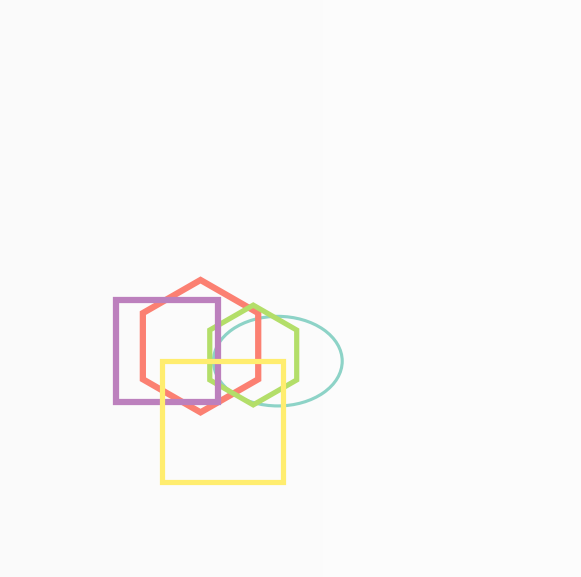[{"shape": "oval", "thickness": 1.5, "radius": 0.55, "center": [0.478, 0.374]}, {"shape": "hexagon", "thickness": 3, "radius": 0.57, "center": [0.345, 0.4]}, {"shape": "hexagon", "thickness": 2.5, "radius": 0.43, "center": [0.436, 0.384]}, {"shape": "square", "thickness": 3, "radius": 0.44, "center": [0.288, 0.391]}, {"shape": "square", "thickness": 2.5, "radius": 0.52, "center": [0.382, 0.269]}]